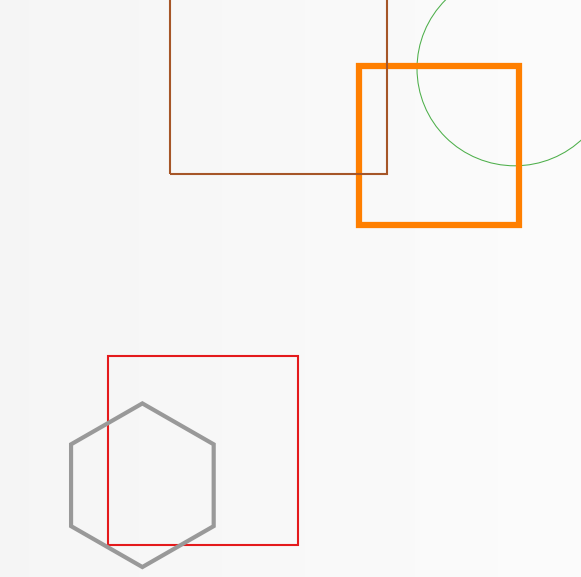[{"shape": "square", "thickness": 1, "radius": 0.82, "center": [0.35, 0.22]}, {"shape": "circle", "thickness": 0.5, "radius": 0.84, "center": [0.886, 0.88]}, {"shape": "square", "thickness": 3, "radius": 0.69, "center": [0.755, 0.746]}, {"shape": "square", "thickness": 1, "radius": 0.93, "center": [0.479, 0.885]}, {"shape": "hexagon", "thickness": 2, "radius": 0.71, "center": [0.245, 0.159]}]